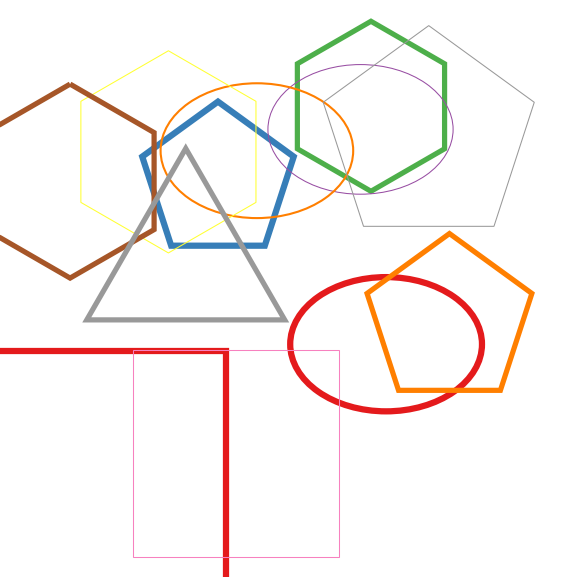[{"shape": "oval", "thickness": 3, "radius": 0.83, "center": [0.669, 0.403]}, {"shape": "square", "thickness": 3, "radius": 1.0, "center": [0.192, 0.191]}, {"shape": "pentagon", "thickness": 3, "radius": 0.69, "center": [0.377, 0.685]}, {"shape": "hexagon", "thickness": 2.5, "radius": 0.74, "center": [0.642, 0.815]}, {"shape": "oval", "thickness": 0.5, "radius": 0.8, "center": [0.624, 0.775]}, {"shape": "oval", "thickness": 1, "radius": 0.83, "center": [0.445, 0.738]}, {"shape": "pentagon", "thickness": 2.5, "radius": 0.75, "center": [0.778, 0.445]}, {"shape": "hexagon", "thickness": 0.5, "radius": 0.88, "center": [0.292, 0.736]}, {"shape": "hexagon", "thickness": 2.5, "radius": 0.84, "center": [0.121, 0.686]}, {"shape": "square", "thickness": 0.5, "radius": 0.89, "center": [0.409, 0.214]}, {"shape": "pentagon", "thickness": 0.5, "radius": 0.96, "center": [0.742, 0.763]}, {"shape": "triangle", "thickness": 2.5, "radius": 0.99, "center": [0.322, 0.544]}]